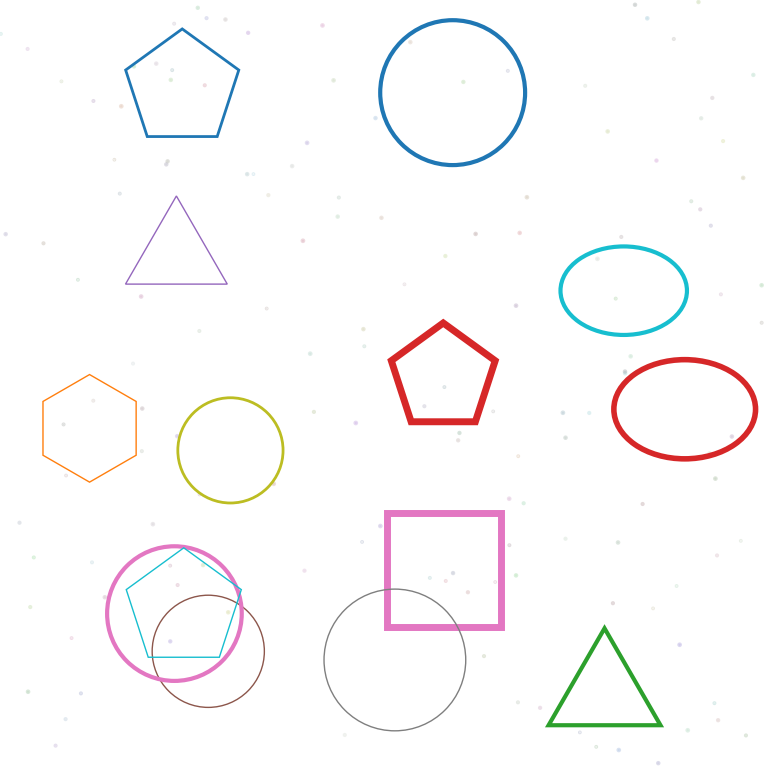[{"shape": "pentagon", "thickness": 1, "radius": 0.39, "center": [0.237, 0.885]}, {"shape": "circle", "thickness": 1.5, "radius": 0.47, "center": [0.588, 0.88]}, {"shape": "hexagon", "thickness": 0.5, "radius": 0.35, "center": [0.116, 0.444]}, {"shape": "triangle", "thickness": 1.5, "radius": 0.42, "center": [0.785, 0.1]}, {"shape": "pentagon", "thickness": 2.5, "radius": 0.35, "center": [0.576, 0.51]}, {"shape": "oval", "thickness": 2, "radius": 0.46, "center": [0.889, 0.469]}, {"shape": "triangle", "thickness": 0.5, "radius": 0.38, "center": [0.229, 0.669]}, {"shape": "circle", "thickness": 0.5, "radius": 0.36, "center": [0.27, 0.154]}, {"shape": "square", "thickness": 2.5, "radius": 0.37, "center": [0.577, 0.26]}, {"shape": "circle", "thickness": 1.5, "radius": 0.44, "center": [0.227, 0.203]}, {"shape": "circle", "thickness": 0.5, "radius": 0.46, "center": [0.513, 0.143]}, {"shape": "circle", "thickness": 1, "radius": 0.34, "center": [0.299, 0.415]}, {"shape": "pentagon", "thickness": 0.5, "radius": 0.39, "center": [0.239, 0.21]}, {"shape": "oval", "thickness": 1.5, "radius": 0.41, "center": [0.81, 0.622]}]